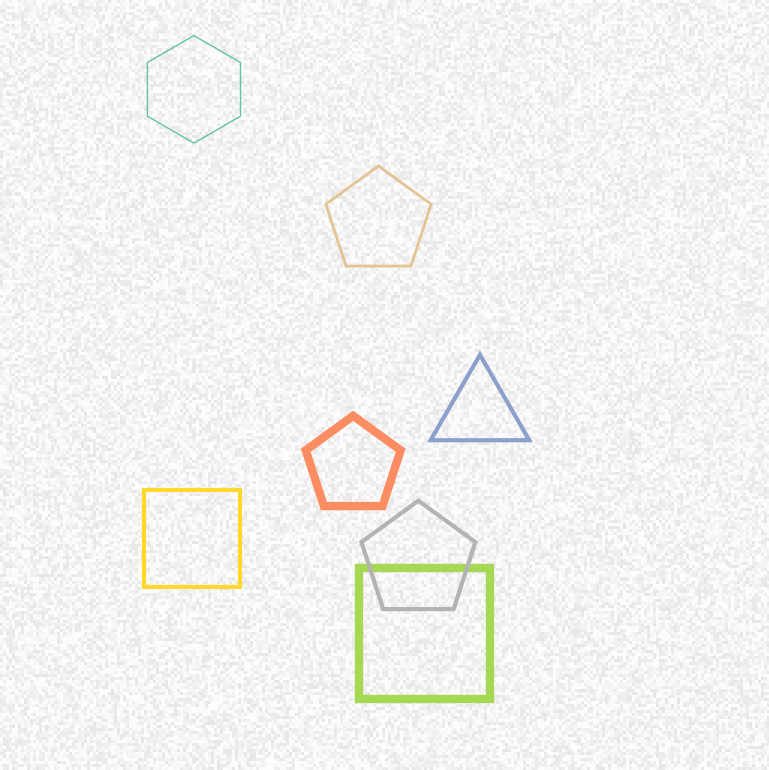[{"shape": "hexagon", "thickness": 0.5, "radius": 0.35, "center": [0.252, 0.884]}, {"shape": "pentagon", "thickness": 3, "radius": 0.32, "center": [0.459, 0.395]}, {"shape": "triangle", "thickness": 1.5, "radius": 0.37, "center": [0.623, 0.465]}, {"shape": "square", "thickness": 3, "radius": 0.43, "center": [0.551, 0.177]}, {"shape": "square", "thickness": 1.5, "radius": 0.31, "center": [0.249, 0.301]}, {"shape": "pentagon", "thickness": 1, "radius": 0.36, "center": [0.492, 0.713]}, {"shape": "pentagon", "thickness": 1.5, "radius": 0.39, "center": [0.543, 0.272]}]